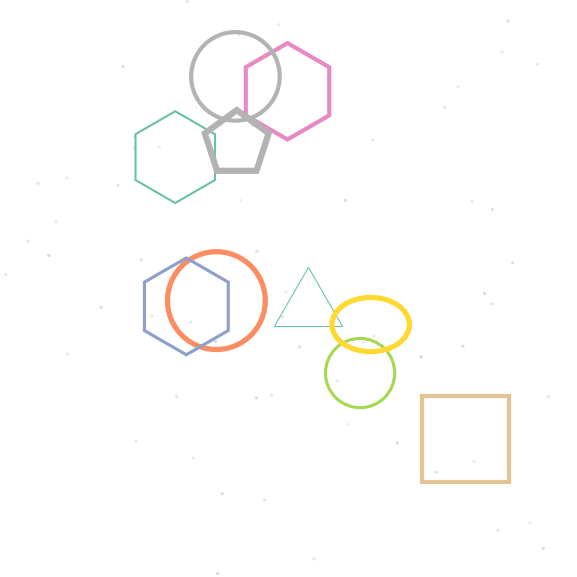[{"shape": "triangle", "thickness": 0.5, "radius": 0.34, "center": [0.534, 0.468]}, {"shape": "hexagon", "thickness": 1, "radius": 0.4, "center": [0.303, 0.727]}, {"shape": "circle", "thickness": 2.5, "radius": 0.42, "center": [0.375, 0.479]}, {"shape": "hexagon", "thickness": 1.5, "radius": 0.42, "center": [0.323, 0.469]}, {"shape": "hexagon", "thickness": 2, "radius": 0.42, "center": [0.498, 0.841]}, {"shape": "circle", "thickness": 1.5, "radius": 0.3, "center": [0.624, 0.353]}, {"shape": "oval", "thickness": 2.5, "radius": 0.34, "center": [0.642, 0.437]}, {"shape": "square", "thickness": 2, "radius": 0.37, "center": [0.806, 0.239]}, {"shape": "pentagon", "thickness": 3, "radius": 0.29, "center": [0.41, 0.75]}, {"shape": "circle", "thickness": 2, "radius": 0.38, "center": [0.408, 0.867]}]